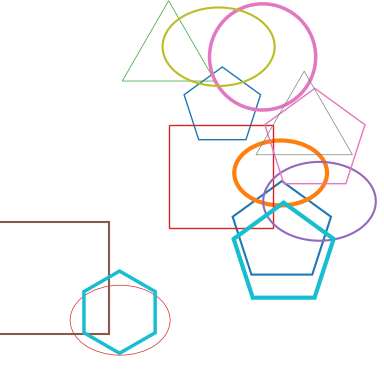[{"shape": "pentagon", "thickness": 1, "radius": 0.52, "center": [0.577, 0.722]}, {"shape": "pentagon", "thickness": 1.5, "radius": 0.67, "center": [0.732, 0.395]}, {"shape": "oval", "thickness": 3, "radius": 0.6, "center": [0.729, 0.551]}, {"shape": "triangle", "thickness": 0.5, "radius": 0.7, "center": [0.438, 0.859]}, {"shape": "oval", "thickness": 0.5, "radius": 0.65, "center": [0.312, 0.168]}, {"shape": "square", "thickness": 1, "radius": 0.67, "center": [0.574, 0.542]}, {"shape": "oval", "thickness": 1.5, "radius": 0.73, "center": [0.83, 0.477]}, {"shape": "square", "thickness": 1.5, "radius": 0.73, "center": [0.137, 0.277]}, {"shape": "circle", "thickness": 2.5, "radius": 0.69, "center": [0.682, 0.852]}, {"shape": "pentagon", "thickness": 1, "radius": 0.68, "center": [0.818, 0.634]}, {"shape": "triangle", "thickness": 0.5, "radius": 0.72, "center": [0.79, 0.67]}, {"shape": "oval", "thickness": 1.5, "radius": 0.73, "center": [0.568, 0.879]}, {"shape": "hexagon", "thickness": 2.5, "radius": 0.53, "center": [0.311, 0.189]}, {"shape": "pentagon", "thickness": 3, "radius": 0.68, "center": [0.737, 0.337]}]